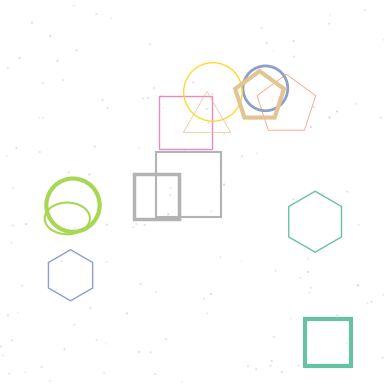[{"shape": "square", "thickness": 3, "radius": 0.3, "center": [0.852, 0.11]}, {"shape": "hexagon", "thickness": 1, "radius": 0.4, "center": [0.819, 0.424]}, {"shape": "pentagon", "thickness": 0.5, "radius": 0.4, "center": [0.744, 0.727]}, {"shape": "hexagon", "thickness": 1, "radius": 0.33, "center": [0.183, 0.285]}, {"shape": "circle", "thickness": 2, "radius": 0.29, "center": [0.689, 0.771]}, {"shape": "square", "thickness": 1, "radius": 0.34, "center": [0.481, 0.683]}, {"shape": "circle", "thickness": 3, "radius": 0.35, "center": [0.19, 0.467]}, {"shape": "oval", "thickness": 1.5, "radius": 0.29, "center": [0.175, 0.433]}, {"shape": "circle", "thickness": 1, "radius": 0.38, "center": [0.553, 0.761]}, {"shape": "pentagon", "thickness": 3, "radius": 0.33, "center": [0.674, 0.749]}, {"shape": "triangle", "thickness": 0.5, "radius": 0.35, "center": [0.538, 0.692]}, {"shape": "square", "thickness": 1.5, "radius": 0.42, "center": [0.489, 0.521]}, {"shape": "square", "thickness": 2.5, "radius": 0.29, "center": [0.407, 0.49]}]